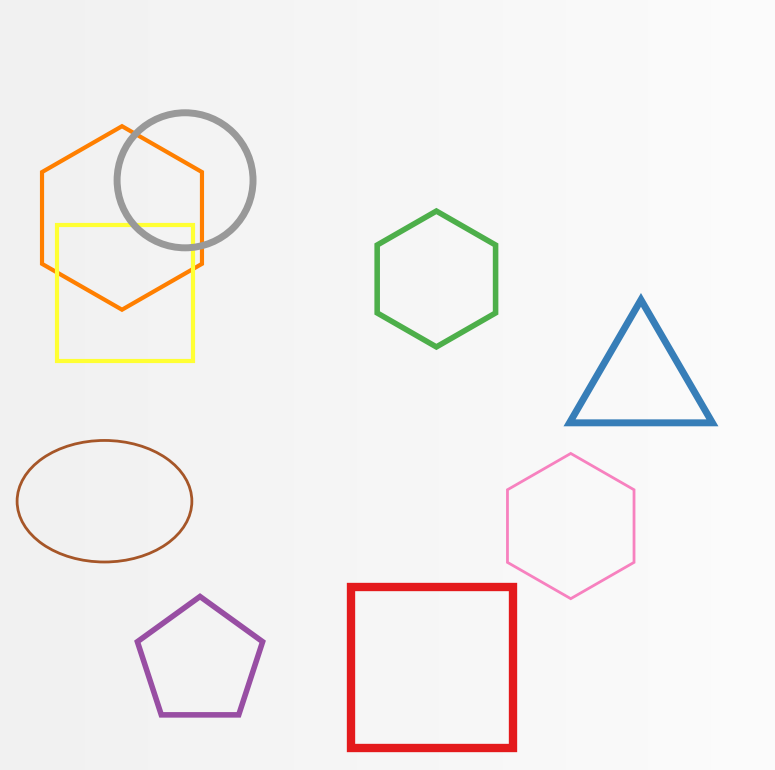[{"shape": "square", "thickness": 3, "radius": 0.52, "center": [0.558, 0.133]}, {"shape": "triangle", "thickness": 2.5, "radius": 0.53, "center": [0.827, 0.504]}, {"shape": "hexagon", "thickness": 2, "radius": 0.44, "center": [0.563, 0.638]}, {"shape": "pentagon", "thickness": 2, "radius": 0.42, "center": [0.258, 0.14]}, {"shape": "hexagon", "thickness": 1.5, "radius": 0.6, "center": [0.157, 0.717]}, {"shape": "square", "thickness": 1.5, "radius": 0.44, "center": [0.161, 0.62]}, {"shape": "oval", "thickness": 1, "radius": 0.56, "center": [0.135, 0.349]}, {"shape": "hexagon", "thickness": 1, "radius": 0.47, "center": [0.736, 0.317]}, {"shape": "circle", "thickness": 2.5, "radius": 0.44, "center": [0.239, 0.766]}]